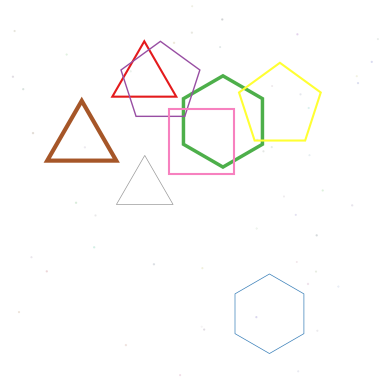[{"shape": "triangle", "thickness": 1.5, "radius": 0.48, "center": [0.375, 0.797]}, {"shape": "hexagon", "thickness": 0.5, "radius": 0.52, "center": [0.7, 0.185]}, {"shape": "hexagon", "thickness": 2.5, "radius": 0.59, "center": [0.579, 0.685]}, {"shape": "pentagon", "thickness": 1, "radius": 0.54, "center": [0.417, 0.785]}, {"shape": "pentagon", "thickness": 1.5, "radius": 0.56, "center": [0.727, 0.725]}, {"shape": "triangle", "thickness": 3, "radius": 0.52, "center": [0.212, 0.635]}, {"shape": "square", "thickness": 1.5, "radius": 0.42, "center": [0.524, 0.633]}, {"shape": "triangle", "thickness": 0.5, "radius": 0.43, "center": [0.376, 0.511]}]